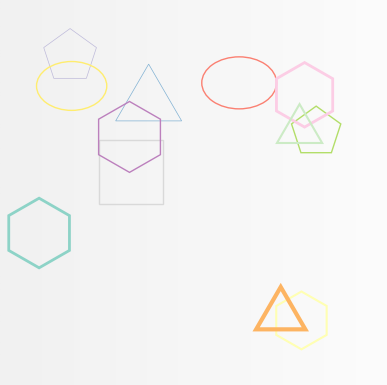[{"shape": "hexagon", "thickness": 2, "radius": 0.45, "center": [0.101, 0.395]}, {"shape": "hexagon", "thickness": 1.5, "radius": 0.38, "center": [0.778, 0.168]}, {"shape": "pentagon", "thickness": 0.5, "radius": 0.36, "center": [0.181, 0.854]}, {"shape": "oval", "thickness": 1, "radius": 0.48, "center": [0.617, 0.785]}, {"shape": "triangle", "thickness": 0.5, "radius": 0.49, "center": [0.384, 0.735]}, {"shape": "triangle", "thickness": 3, "radius": 0.37, "center": [0.724, 0.181]}, {"shape": "pentagon", "thickness": 1, "radius": 0.33, "center": [0.816, 0.657]}, {"shape": "hexagon", "thickness": 2, "radius": 0.42, "center": [0.786, 0.754]}, {"shape": "square", "thickness": 1, "radius": 0.41, "center": [0.339, 0.554]}, {"shape": "hexagon", "thickness": 1, "radius": 0.46, "center": [0.334, 0.644]}, {"shape": "triangle", "thickness": 1.5, "radius": 0.34, "center": [0.773, 0.662]}, {"shape": "oval", "thickness": 1, "radius": 0.45, "center": [0.185, 0.777]}]